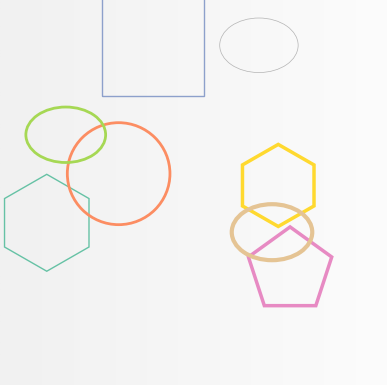[{"shape": "hexagon", "thickness": 1, "radius": 0.63, "center": [0.121, 0.421]}, {"shape": "circle", "thickness": 2, "radius": 0.66, "center": [0.306, 0.549]}, {"shape": "square", "thickness": 1, "radius": 0.66, "center": [0.395, 0.883]}, {"shape": "pentagon", "thickness": 2.5, "radius": 0.57, "center": [0.749, 0.298]}, {"shape": "oval", "thickness": 2, "radius": 0.51, "center": [0.17, 0.65]}, {"shape": "hexagon", "thickness": 2.5, "radius": 0.53, "center": [0.718, 0.518]}, {"shape": "oval", "thickness": 3, "radius": 0.52, "center": [0.702, 0.397]}, {"shape": "oval", "thickness": 0.5, "radius": 0.51, "center": [0.668, 0.882]}]